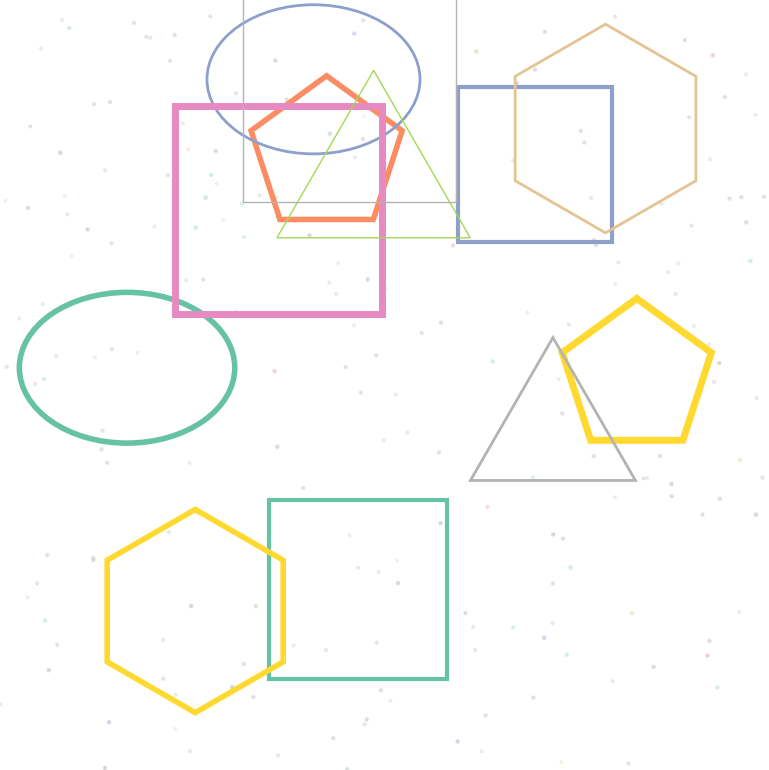[{"shape": "oval", "thickness": 2, "radius": 0.7, "center": [0.165, 0.522]}, {"shape": "square", "thickness": 1.5, "radius": 0.58, "center": [0.465, 0.235]}, {"shape": "pentagon", "thickness": 2, "radius": 0.52, "center": [0.424, 0.798]}, {"shape": "oval", "thickness": 1, "radius": 0.69, "center": [0.407, 0.897]}, {"shape": "square", "thickness": 1.5, "radius": 0.5, "center": [0.695, 0.786]}, {"shape": "square", "thickness": 2.5, "radius": 0.67, "center": [0.362, 0.727]}, {"shape": "triangle", "thickness": 0.5, "radius": 0.72, "center": [0.485, 0.764]}, {"shape": "pentagon", "thickness": 2.5, "radius": 0.51, "center": [0.827, 0.511]}, {"shape": "hexagon", "thickness": 2, "radius": 0.66, "center": [0.254, 0.206]}, {"shape": "hexagon", "thickness": 1, "radius": 0.68, "center": [0.786, 0.833]}, {"shape": "square", "thickness": 0.5, "radius": 0.69, "center": [0.454, 0.876]}, {"shape": "triangle", "thickness": 1, "radius": 0.62, "center": [0.718, 0.438]}]